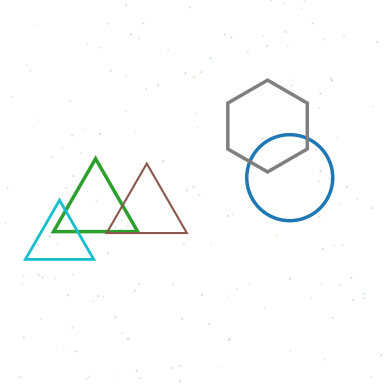[{"shape": "circle", "thickness": 2.5, "radius": 0.56, "center": [0.753, 0.538]}, {"shape": "triangle", "thickness": 2.5, "radius": 0.63, "center": [0.248, 0.462]}, {"shape": "triangle", "thickness": 1.5, "radius": 0.6, "center": [0.381, 0.455]}, {"shape": "hexagon", "thickness": 2.5, "radius": 0.6, "center": [0.695, 0.673]}, {"shape": "triangle", "thickness": 2, "radius": 0.51, "center": [0.155, 0.377]}]